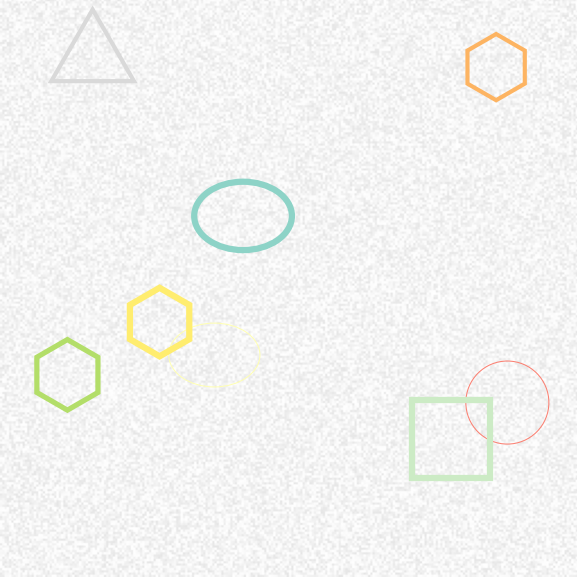[{"shape": "oval", "thickness": 3, "radius": 0.42, "center": [0.421, 0.625]}, {"shape": "oval", "thickness": 0.5, "radius": 0.39, "center": [0.371, 0.384]}, {"shape": "circle", "thickness": 0.5, "radius": 0.36, "center": [0.879, 0.302]}, {"shape": "hexagon", "thickness": 2, "radius": 0.29, "center": [0.859, 0.883]}, {"shape": "hexagon", "thickness": 2.5, "radius": 0.31, "center": [0.117, 0.35]}, {"shape": "triangle", "thickness": 2, "radius": 0.41, "center": [0.16, 0.9]}, {"shape": "square", "thickness": 3, "radius": 0.34, "center": [0.781, 0.239]}, {"shape": "hexagon", "thickness": 3, "radius": 0.3, "center": [0.276, 0.441]}]